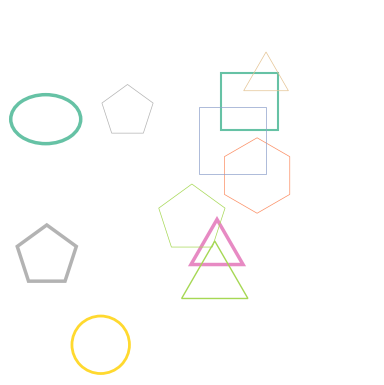[{"shape": "square", "thickness": 1.5, "radius": 0.37, "center": [0.648, 0.736]}, {"shape": "oval", "thickness": 2.5, "radius": 0.45, "center": [0.119, 0.69]}, {"shape": "hexagon", "thickness": 0.5, "radius": 0.49, "center": [0.668, 0.544]}, {"shape": "square", "thickness": 0.5, "radius": 0.44, "center": [0.603, 0.636]}, {"shape": "triangle", "thickness": 2.5, "radius": 0.39, "center": [0.564, 0.352]}, {"shape": "pentagon", "thickness": 0.5, "radius": 0.45, "center": [0.498, 0.431]}, {"shape": "triangle", "thickness": 1, "radius": 0.5, "center": [0.558, 0.274]}, {"shape": "circle", "thickness": 2, "radius": 0.37, "center": [0.262, 0.104]}, {"shape": "triangle", "thickness": 0.5, "radius": 0.34, "center": [0.691, 0.798]}, {"shape": "pentagon", "thickness": 2.5, "radius": 0.4, "center": [0.121, 0.335]}, {"shape": "pentagon", "thickness": 0.5, "radius": 0.35, "center": [0.331, 0.711]}]